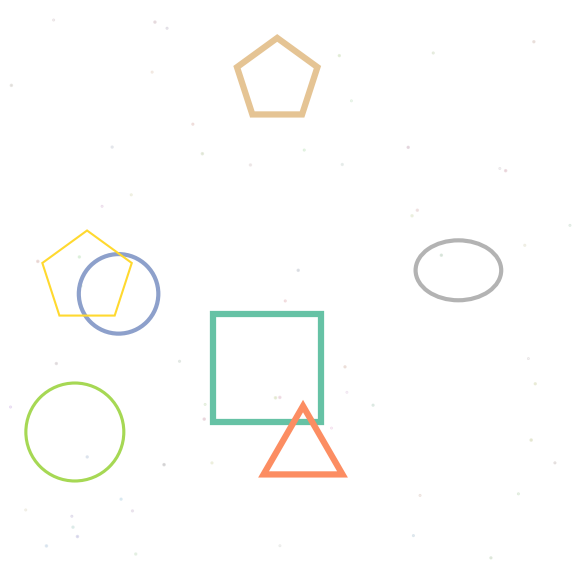[{"shape": "square", "thickness": 3, "radius": 0.47, "center": [0.463, 0.362]}, {"shape": "triangle", "thickness": 3, "radius": 0.39, "center": [0.525, 0.217]}, {"shape": "circle", "thickness": 2, "radius": 0.34, "center": [0.205, 0.49]}, {"shape": "circle", "thickness": 1.5, "radius": 0.42, "center": [0.13, 0.251]}, {"shape": "pentagon", "thickness": 1, "radius": 0.41, "center": [0.151, 0.519]}, {"shape": "pentagon", "thickness": 3, "radius": 0.37, "center": [0.48, 0.86]}, {"shape": "oval", "thickness": 2, "radius": 0.37, "center": [0.794, 0.531]}]